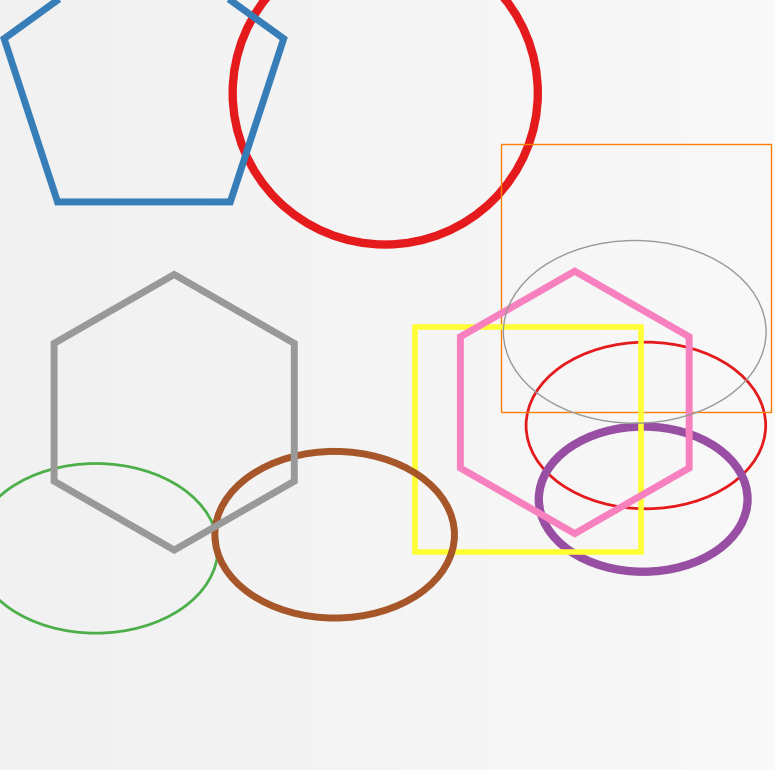[{"shape": "circle", "thickness": 3, "radius": 0.98, "center": [0.497, 0.879]}, {"shape": "oval", "thickness": 1, "radius": 0.77, "center": [0.833, 0.447]}, {"shape": "pentagon", "thickness": 2.5, "radius": 0.95, "center": [0.186, 0.891]}, {"shape": "oval", "thickness": 1, "radius": 0.79, "center": [0.124, 0.288]}, {"shape": "oval", "thickness": 3, "radius": 0.67, "center": [0.83, 0.352]}, {"shape": "square", "thickness": 0.5, "radius": 0.87, "center": [0.821, 0.639]}, {"shape": "square", "thickness": 2, "radius": 0.73, "center": [0.681, 0.429]}, {"shape": "oval", "thickness": 2.5, "radius": 0.77, "center": [0.432, 0.306]}, {"shape": "hexagon", "thickness": 2.5, "radius": 0.85, "center": [0.742, 0.477]}, {"shape": "oval", "thickness": 0.5, "radius": 0.85, "center": [0.819, 0.569]}, {"shape": "hexagon", "thickness": 2.5, "radius": 0.89, "center": [0.225, 0.465]}]